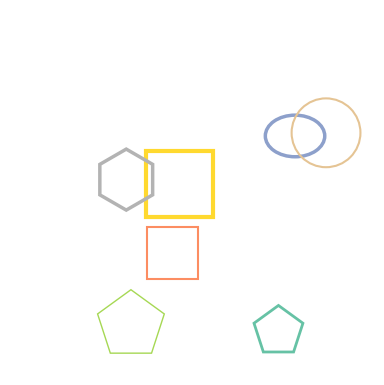[{"shape": "pentagon", "thickness": 2, "radius": 0.33, "center": [0.723, 0.14]}, {"shape": "square", "thickness": 1.5, "radius": 0.34, "center": [0.448, 0.343]}, {"shape": "oval", "thickness": 2.5, "radius": 0.39, "center": [0.766, 0.647]}, {"shape": "pentagon", "thickness": 1, "radius": 0.46, "center": [0.34, 0.156]}, {"shape": "square", "thickness": 3, "radius": 0.43, "center": [0.466, 0.522]}, {"shape": "circle", "thickness": 1.5, "radius": 0.45, "center": [0.847, 0.655]}, {"shape": "hexagon", "thickness": 2.5, "radius": 0.4, "center": [0.328, 0.533]}]